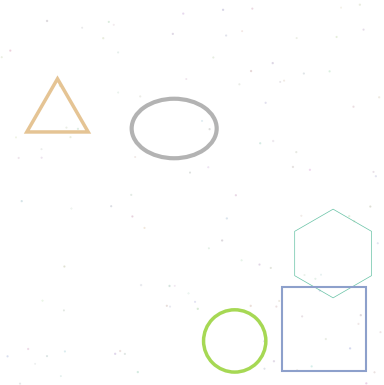[{"shape": "hexagon", "thickness": 0.5, "radius": 0.58, "center": [0.865, 0.342]}, {"shape": "square", "thickness": 1.5, "radius": 0.55, "center": [0.841, 0.146]}, {"shape": "circle", "thickness": 2.5, "radius": 0.4, "center": [0.61, 0.114]}, {"shape": "triangle", "thickness": 2.5, "radius": 0.46, "center": [0.149, 0.703]}, {"shape": "oval", "thickness": 3, "radius": 0.55, "center": [0.452, 0.666]}]